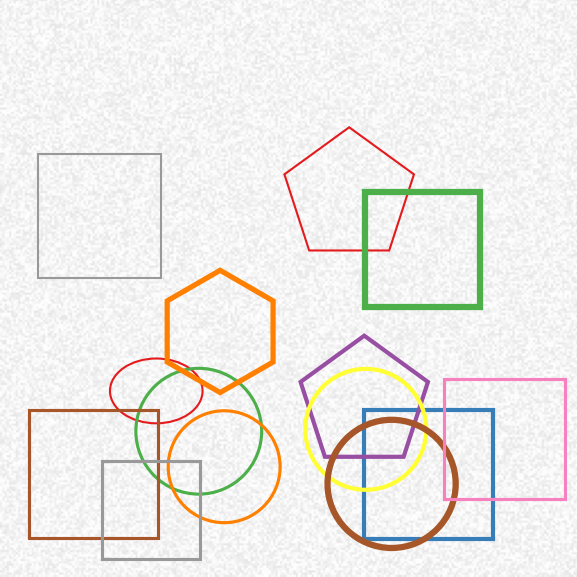[{"shape": "pentagon", "thickness": 1, "radius": 0.59, "center": [0.605, 0.661]}, {"shape": "oval", "thickness": 1, "radius": 0.4, "center": [0.271, 0.322]}, {"shape": "square", "thickness": 2, "radius": 0.56, "center": [0.741, 0.177]}, {"shape": "square", "thickness": 3, "radius": 0.5, "center": [0.732, 0.567]}, {"shape": "circle", "thickness": 1.5, "radius": 0.54, "center": [0.344, 0.252]}, {"shape": "pentagon", "thickness": 2, "radius": 0.58, "center": [0.631, 0.302]}, {"shape": "hexagon", "thickness": 2.5, "radius": 0.53, "center": [0.381, 0.425]}, {"shape": "circle", "thickness": 1.5, "radius": 0.48, "center": [0.388, 0.191]}, {"shape": "circle", "thickness": 2, "radius": 0.52, "center": [0.633, 0.256]}, {"shape": "square", "thickness": 1.5, "radius": 0.56, "center": [0.161, 0.178]}, {"shape": "circle", "thickness": 3, "radius": 0.55, "center": [0.678, 0.161]}, {"shape": "square", "thickness": 1.5, "radius": 0.52, "center": [0.874, 0.239]}, {"shape": "square", "thickness": 1, "radius": 0.53, "center": [0.173, 0.625]}, {"shape": "square", "thickness": 1.5, "radius": 0.42, "center": [0.262, 0.117]}]